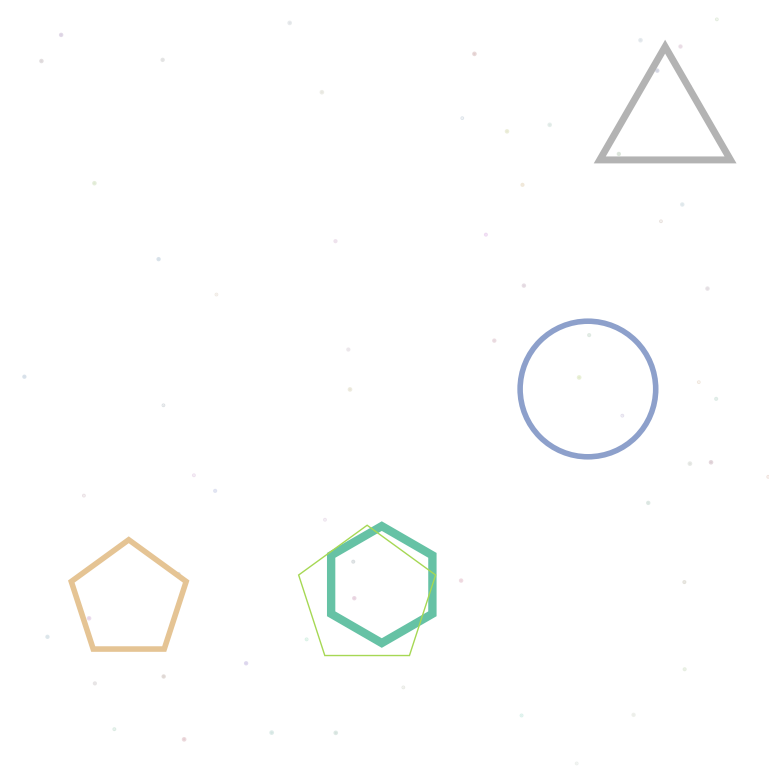[{"shape": "hexagon", "thickness": 3, "radius": 0.38, "center": [0.496, 0.241]}, {"shape": "circle", "thickness": 2, "radius": 0.44, "center": [0.764, 0.495]}, {"shape": "pentagon", "thickness": 0.5, "radius": 0.47, "center": [0.477, 0.224]}, {"shape": "pentagon", "thickness": 2, "radius": 0.39, "center": [0.167, 0.221]}, {"shape": "triangle", "thickness": 2.5, "radius": 0.49, "center": [0.864, 0.841]}]